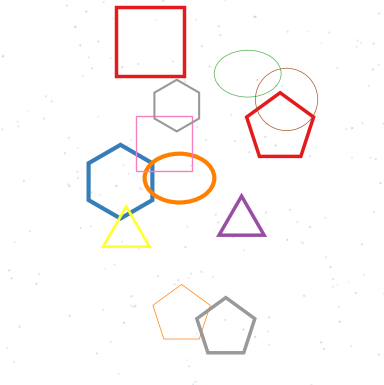[{"shape": "square", "thickness": 2.5, "radius": 0.45, "center": [0.39, 0.892]}, {"shape": "pentagon", "thickness": 2.5, "radius": 0.46, "center": [0.728, 0.668]}, {"shape": "hexagon", "thickness": 3, "radius": 0.48, "center": [0.313, 0.528]}, {"shape": "oval", "thickness": 0.5, "radius": 0.43, "center": [0.643, 0.809]}, {"shape": "triangle", "thickness": 2.5, "radius": 0.34, "center": [0.627, 0.423]}, {"shape": "oval", "thickness": 3, "radius": 0.45, "center": [0.466, 0.537]}, {"shape": "pentagon", "thickness": 0.5, "radius": 0.39, "center": [0.472, 0.183]}, {"shape": "triangle", "thickness": 2, "radius": 0.35, "center": [0.328, 0.394]}, {"shape": "circle", "thickness": 0.5, "radius": 0.41, "center": [0.744, 0.742]}, {"shape": "square", "thickness": 1, "radius": 0.36, "center": [0.425, 0.628]}, {"shape": "pentagon", "thickness": 2.5, "radius": 0.4, "center": [0.587, 0.148]}, {"shape": "hexagon", "thickness": 1.5, "radius": 0.34, "center": [0.459, 0.726]}]